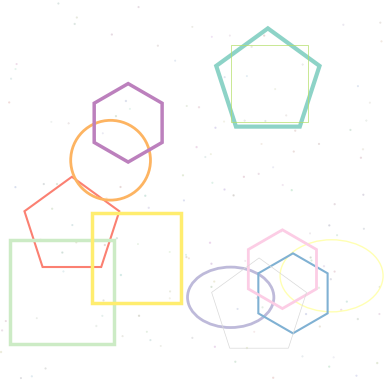[{"shape": "pentagon", "thickness": 3, "radius": 0.71, "center": [0.696, 0.785]}, {"shape": "oval", "thickness": 1, "radius": 0.67, "center": [0.861, 0.284]}, {"shape": "oval", "thickness": 2, "radius": 0.56, "center": [0.599, 0.228]}, {"shape": "pentagon", "thickness": 1.5, "radius": 0.65, "center": [0.187, 0.411]}, {"shape": "hexagon", "thickness": 1.5, "radius": 0.52, "center": [0.761, 0.238]}, {"shape": "circle", "thickness": 2, "radius": 0.52, "center": [0.287, 0.584]}, {"shape": "square", "thickness": 0.5, "radius": 0.5, "center": [0.699, 0.782]}, {"shape": "hexagon", "thickness": 2, "radius": 0.51, "center": [0.734, 0.301]}, {"shape": "pentagon", "thickness": 0.5, "radius": 0.65, "center": [0.673, 0.2]}, {"shape": "hexagon", "thickness": 2.5, "radius": 0.51, "center": [0.333, 0.681]}, {"shape": "square", "thickness": 2.5, "radius": 0.67, "center": [0.16, 0.241]}, {"shape": "square", "thickness": 2.5, "radius": 0.58, "center": [0.354, 0.33]}]